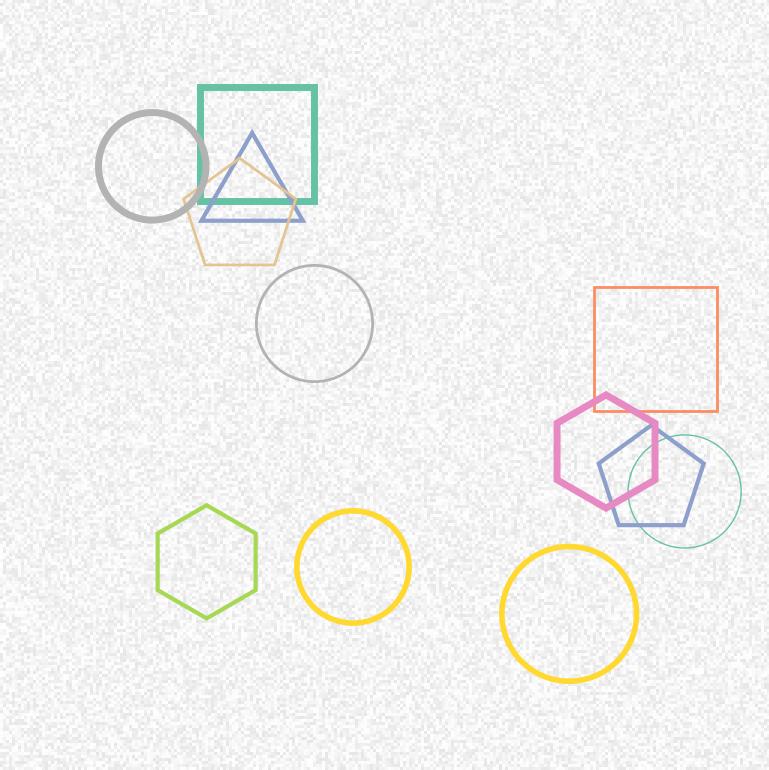[{"shape": "circle", "thickness": 0.5, "radius": 0.37, "center": [0.889, 0.362]}, {"shape": "square", "thickness": 2.5, "radius": 0.37, "center": [0.334, 0.813]}, {"shape": "square", "thickness": 1, "radius": 0.4, "center": [0.851, 0.547]}, {"shape": "triangle", "thickness": 1.5, "radius": 0.38, "center": [0.327, 0.751]}, {"shape": "pentagon", "thickness": 1.5, "radius": 0.36, "center": [0.846, 0.376]}, {"shape": "hexagon", "thickness": 2.5, "radius": 0.37, "center": [0.787, 0.414]}, {"shape": "hexagon", "thickness": 1.5, "radius": 0.37, "center": [0.268, 0.27]}, {"shape": "circle", "thickness": 2, "radius": 0.44, "center": [0.739, 0.203]}, {"shape": "circle", "thickness": 2, "radius": 0.36, "center": [0.458, 0.264]}, {"shape": "pentagon", "thickness": 1, "radius": 0.38, "center": [0.311, 0.718]}, {"shape": "circle", "thickness": 1, "radius": 0.38, "center": [0.408, 0.58]}, {"shape": "circle", "thickness": 2.5, "radius": 0.35, "center": [0.198, 0.784]}]